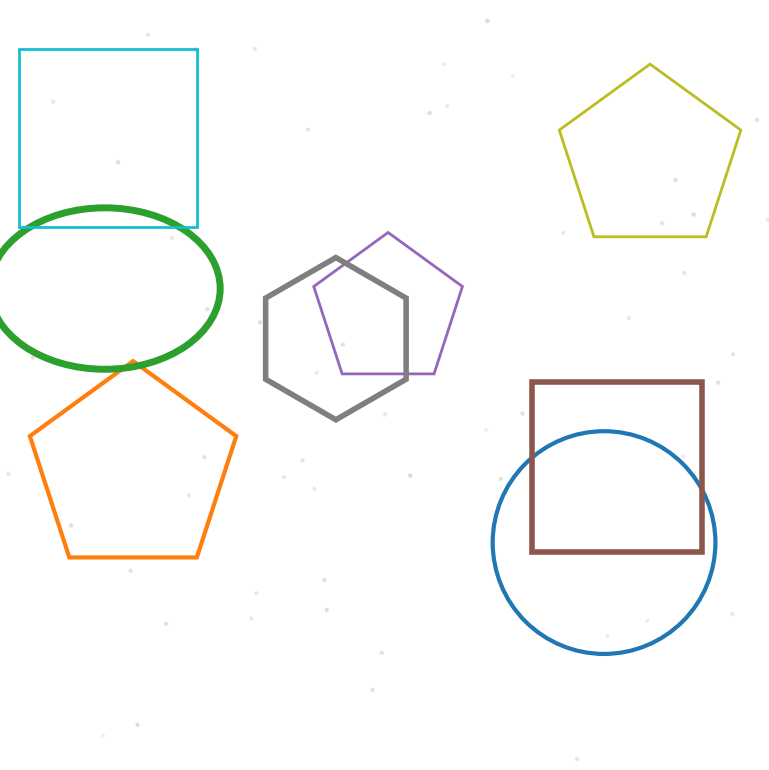[{"shape": "circle", "thickness": 1.5, "radius": 0.72, "center": [0.784, 0.295]}, {"shape": "pentagon", "thickness": 1.5, "radius": 0.7, "center": [0.173, 0.39]}, {"shape": "oval", "thickness": 2.5, "radius": 0.75, "center": [0.136, 0.625]}, {"shape": "pentagon", "thickness": 1, "radius": 0.51, "center": [0.504, 0.597]}, {"shape": "square", "thickness": 2, "radius": 0.55, "center": [0.802, 0.393]}, {"shape": "hexagon", "thickness": 2, "radius": 0.53, "center": [0.436, 0.56]}, {"shape": "pentagon", "thickness": 1, "radius": 0.62, "center": [0.844, 0.793]}, {"shape": "square", "thickness": 1, "radius": 0.58, "center": [0.14, 0.821]}]